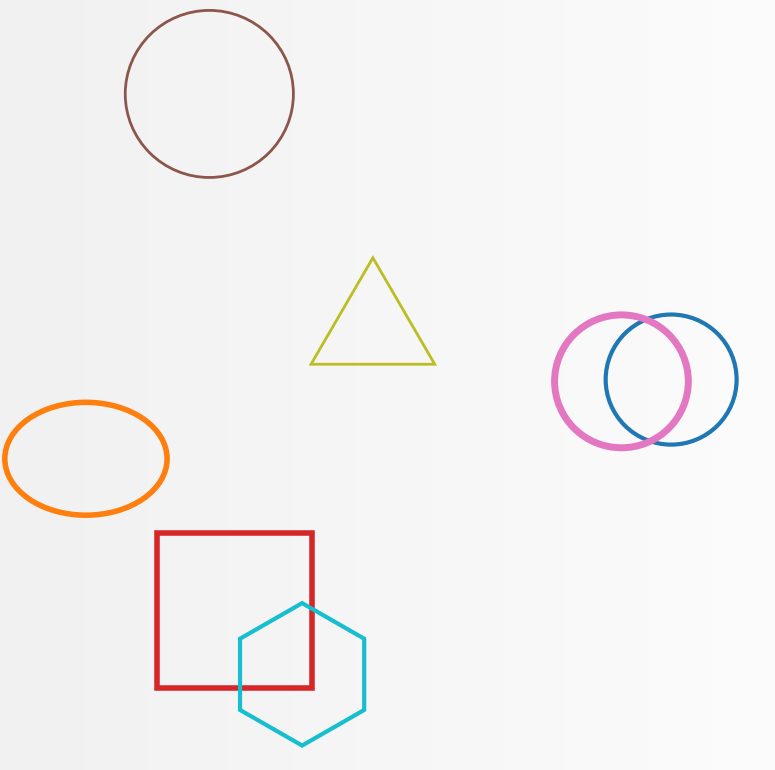[{"shape": "circle", "thickness": 1.5, "radius": 0.42, "center": [0.866, 0.507]}, {"shape": "oval", "thickness": 2, "radius": 0.52, "center": [0.111, 0.404]}, {"shape": "square", "thickness": 2, "radius": 0.5, "center": [0.303, 0.207]}, {"shape": "circle", "thickness": 1, "radius": 0.54, "center": [0.27, 0.878]}, {"shape": "circle", "thickness": 2.5, "radius": 0.43, "center": [0.802, 0.505]}, {"shape": "triangle", "thickness": 1, "radius": 0.46, "center": [0.481, 0.573]}, {"shape": "hexagon", "thickness": 1.5, "radius": 0.46, "center": [0.39, 0.124]}]